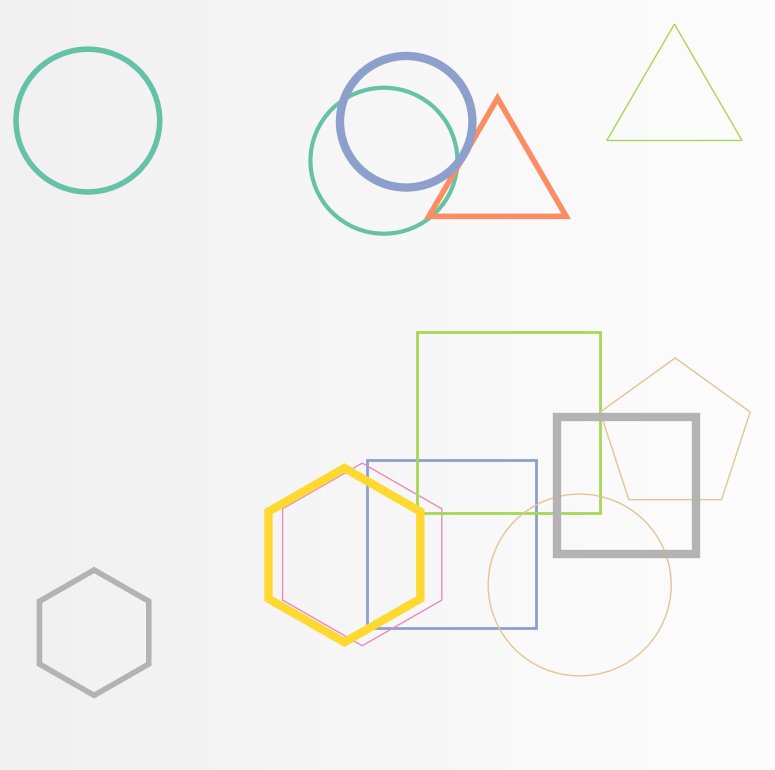[{"shape": "circle", "thickness": 2, "radius": 0.46, "center": [0.113, 0.843]}, {"shape": "circle", "thickness": 1.5, "radius": 0.47, "center": [0.495, 0.791]}, {"shape": "triangle", "thickness": 2, "radius": 0.51, "center": [0.642, 0.77]}, {"shape": "circle", "thickness": 3, "radius": 0.43, "center": [0.524, 0.842]}, {"shape": "square", "thickness": 1, "radius": 0.55, "center": [0.583, 0.294]}, {"shape": "hexagon", "thickness": 0.5, "radius": 0.59, "center": [0.467, 0.28]}, {"shape": "square", "thickness": 1, "radius": 0.59, "center": [0.656, 0.451]}, {"shape": "triangle", "thickness": 0.5, "radius": 0.5, "center": [0.87, 0.868]}, {"shape": "hexagon", "thickness": 3, "radius": 0.57, "center": [0.444, 0.279]}, {"shape": "pentagon", "thickness": 0.5, "radius": 0.51, "center": [0.871, 0.433]}, {"shape": "circle", "thickness": 0.5, "radius": 0.59, "center": [0.748, 0.24]}, {"shape": "hexagon", "thickness": 2, "radius": 0.41, "center": [0.121, 0.178]}, {"shape": "square", "thickness": 3, "radius": 0.45, "center": [0.808, 0.369]}]